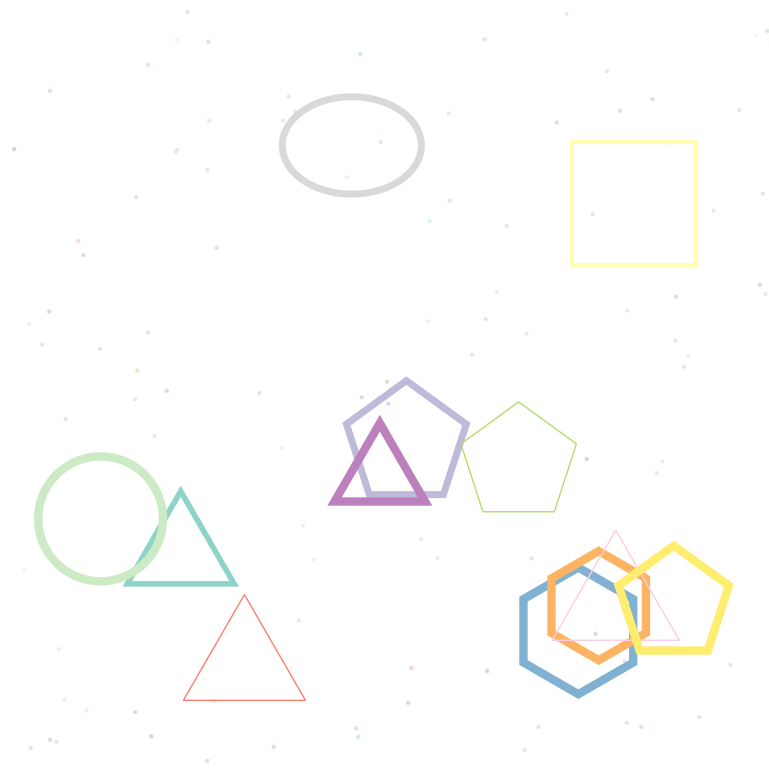[{"shape": "triangle", "thickness": 2, "radius": 0.4, "center": [0.235, 0.282]}, {"shape": "square", "thickness": 1.5, "radius": 0.4, "center": [0.823, 0.736]}, {"shape": "pentagon", "thickness": 2.5, "radius": 0.41, "center": [0.528, 0.424]}, {"shape": "triangle", "thickness": 0.5, "radius": 0.46, "center": [0.317, 0.136]}, {"shape": "hexagon", "thickness": 3, "radius": 0.41, "center": [0.751, 0.181]}, {"shape": "hexagon", "thickness": 3, "radius": 0.35, "center": [0.778, 0.213]}, {"shape": "pentagon", "thickness": 0.5, "radius": 0.39, "center": [0.674, 0.399]}, {"shape": "triangle", "thickness": 0.5, "radius": 0.48, "center": [0.8, 0.216]}, {"shape": "oval", "thickness": 2.5, "radius": 0.45, "center": [0.457, 0.811]}, {"shape": "triangle", "thickness": 3, "radius": 0.34, "center": [0.493, 0.383]}, {"shape": "circle", "thickness": 3, "radius": 0.41, "center": [0.131, 0.326]}, {"shape": "pentagon", "thickness": 3, "radius": 0.38, "center": [0.875, 0.216]}]